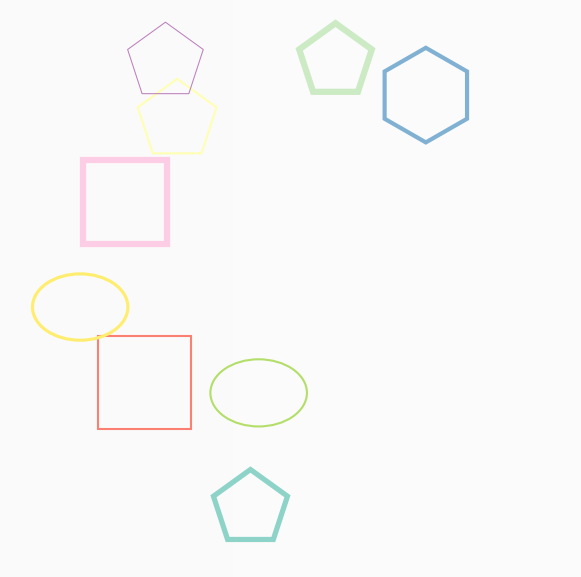[{"shape": "pentagon", "thickness": 2.5, "radius": 0.33, "center": [0.431, 0.119]}, {"shape": "pentagon", "thickness": 1, "radius": 0.36, "center": [0.305, 0.791]}, {"shape": "square", "thickness": 1, "radius": 0.4, "center": [0.249, 0.337]}, {"shape": "hexagon", "thickness": 2, "radius": 0.41, "center": [0.733, 0.834]}, {"shape": "oval", "thickness": 1, "radius": 0.42, "center": [0.445, 0.319]}, {"shape": "square", "thickness": 3, "radius": 0.36, "center": [0.216, 0.65]}, {"shape": "pentagon", "thickness": 0.5, "radius": 0.34, "center": [0.285, 0.892]}, {"shape": "pentagon", "thickness": 3, "radius": 0.33, "center": [0.577, 0.893]}, {"shape": "oval", "thickness": 1.5, "radius": 0.41, "center": [0.138, 0.467]}]